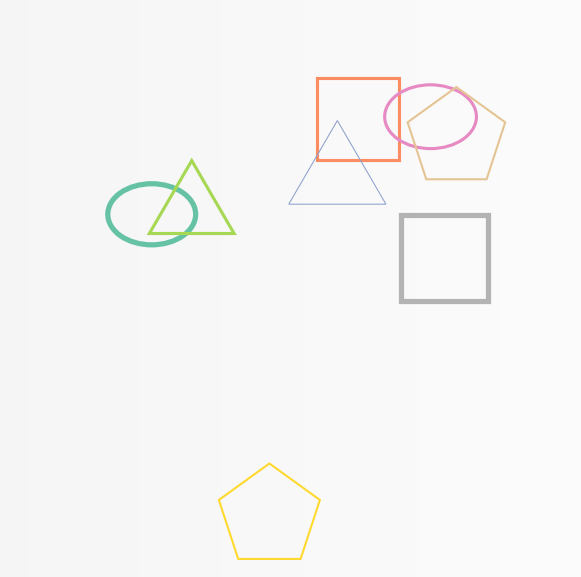[{"shape": "oval", "thickness": 2.5, "radius": 0.38, "center": [0.261, 0.628]}, {"shape": "square", "thickness": 1.5, "radius": 0.35, "center": [0.616, 0.793]}, {"shape": "triangle", "thickness": 0.5, "radius": 0.48, "center": [0.58, 0.694]}, {"shape": "oval", "thickness": 1.5, "radius": 0.39, "center": [0.741, 0.797]}, {"shape": "triangle", "thickness": 1.5, "radius": 0.42, "center": [0.33, 0.637]}, {"shape": "pentagon", "thickness": 1, "radius": 0.46, "center": [0.463, 0.105]}, {"shape": "pentagon", "thickness": 1, "radius": 0.44, "center": [0.785, 0.76]}, {"shape": "square", "thickness": 2.5, "radius": 0.37, "center": [0.765, 0.552]}]